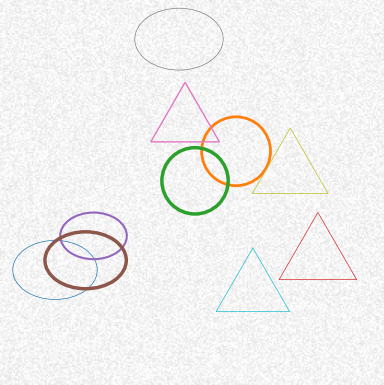[{"shape": "oval", "thickness": 0.5, "radius": 0.55, "center": [0.143, 0.299]}, {"shape": "circle", "thickness": 2, "radius": 0.45, "center": [0.613, 0.607]}, {"shape": "circle", "thickness": 2.5, "radius": 0.43, "center": [0.507, 0.53]}, {"shape": "triangle", "thickness": 0.5, "radius": 0.58, "center": [0.826, 0.332]}, {"shape": "oval", "thickness": 1.5, "radius": 0.43, "center": [0.243, 0.387]}, {"shape": "oval", "thickness": 2.5, "radius": 0.53, "center": [0.222, 0.324]}, {"shape": "triangle", "thickness": 1, "radius": 0.52, "center": [0.481, 0.683]}, {"shape": "oval", "thickness": 0.5, "radius": 0.57, "center": [0.465, 0.898]}, {"shape": "triangle", "thickness": 0.5, "radius": 0.57, "center": [0.754, 0.554]}, {"shape": "triangle", "thickness": 0.5, "radius": 0.55, "center": [0.657, 0.246]}]